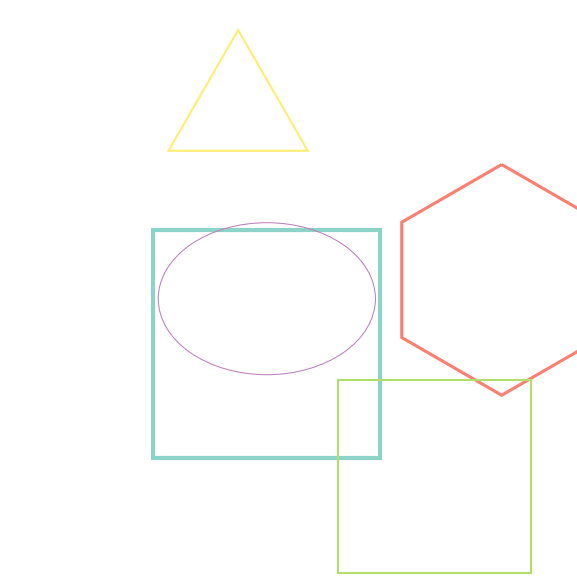[{"shape": "square", "thickness": 2, "radius": 0.99, "center": [0.462, 0.403]}, {"shape": "hexagon", "thickness": 1.5, "radius": 1.0, "center": [0.869, 0.514]}, {"shape": "square", "thickness": 1, "radius": 0.84, "center": [0.752, 0.174]}, {"shape": "oval", "thickness": 0.5, "radius": 0.94, "center": [0.462, 0.482]}, {"shape": "triangle", "thickness": 1, "radius": 0.7, "center": [0.412, 0.808]}]